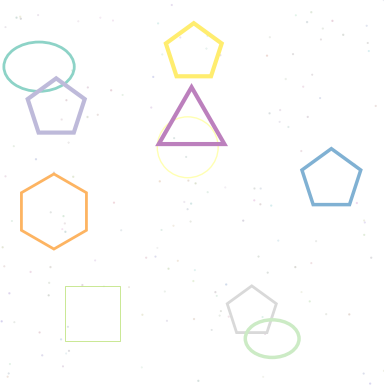[{"shape": "oval", "thickness": 2, "radius": 0.46, "center": [0.101, 0.827]}, {"shape": "circle", "thickness": 1, "radius": 0.4, "center": [0.488, 0.617]}, {"shape": "pentagon", "thickness": 3, "radius": 0.39, "center": [0.146, 0.719]}, {"shape": "pentagon", "thickness": 2.5, "radius": 0.4, "center": [0.861, 0.534]}, {"shape": "hexagon", "thickness": 2, "radius": 0.49, "center": [0.14, 0.451]}, {"shape": "square", "thickness": 0.5, "radius": 0.35, "center": [0.24, 0.186]}, {"shape": "pentagon", "thickness": 2, "radius": 0.34, "center": [0.654, 0.19]}, {"shape": "triangle", "thickness": 3, "radius": 0.49, "center": [0.498, 0.675]}, {"shape": "oval", "thickness": 2.5, "radius": 0.35, "center": [0.707, 0.12]}, {"shape": "pentagon", "thickness": 3, "radius": 0.38, "center": [0.503, 0.864]}]